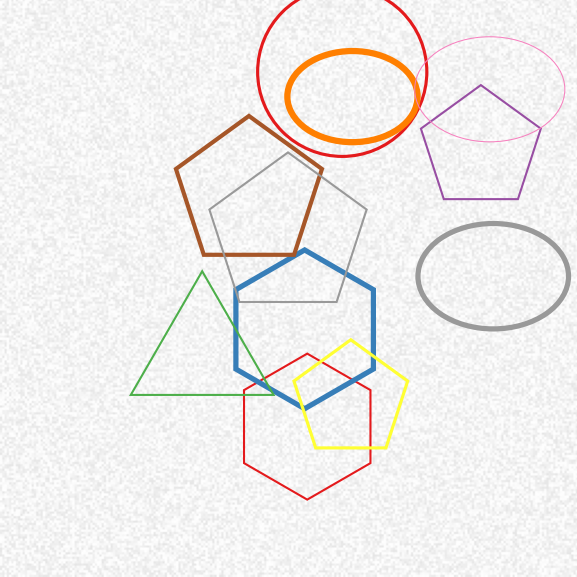[{"shape": "circle", "thickness": 1.5, "radius": 0.73, "center": [0.593, 0.875]}, {"shape": "hexagon", "thickness": 1, "radius": 0.63, "center": [0.532, 0.26]}, {"shape": "hexagon", "thickness": 2.5, "radius": 0.69, "center": [0.528, 0.429]}, {"shape": "triangle", "thickness": 1, "radius": 0.71, "center": [0.35, 0.387]}, {"shape": "pentagon", "thickness": 1, "radius": 0.55, "center": [0.833, 0.743]}, {"shape": "oval", "thickness": 3, "radius": 0.56, "center": [0.61, 0.832]}, {"shape": "pentagon", "thickness": 1.5, "radius": 0.52, "center": [0.607, 0.307]}, {"shape": "pentagon", "thickness": 2, "radius": 0.66, "center": [0.431, 0.665]}, {"shape": "oval", "thickness": 0.5, "radius": 0.65, "center": [0.848, 0.845]}, {"shape": "oval", "thickness": 2.5, "radius": 0.65, "center": [0.854, 0.521]}, {"shape": "pentagon", "thickness": 1, "radius": 0.72, "center": [0.499, 0.592]}]